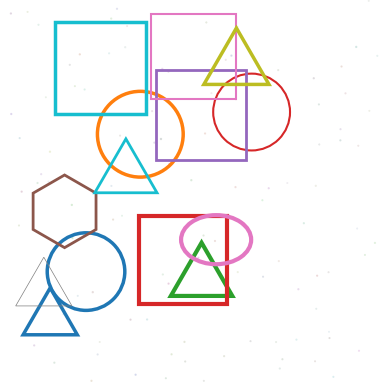[{"shape": "circle", "thickness": 2.5, "radius": 0.5, "center": [0.223, 0.295]}, {"shape": "triangle", "thickness": 2.5, "radius": 0.41, "center": [0.13, 0.171]}, {"shape": "circle", "thickness": 2.5, "radius": 0.56, "center": [0.364, 0.651]}, {"shape": "triangle", "thickness": 3, "radius": 0.46, "center": [0.524, 0.277]}, {"shape": "circle", "thickness": 1.5, "radius": 0.5, "center": [0.654, 0.709]}, {"shape": "square", "thickness": 3, "radius": 0.57, "center": [0.476, 0.325]}, {"shape": "square", "thickness": 2, "radius": 0.58, "center": [0.522, 0.702]}, {"shape": "hexagon", "thickness": 2, "radius": 0.47, "center": [0.168, 0.451]}, {"shape": "square", "thickness": 1.5, "radius": 0.55, "center": [0.503, 0.854]}, {"shape": "oval", "thickness": 3, "radius": 0.46, "center": [0.561, 0.377]}, {"shape": "triangle", "thickness": 0.5, "radius": 0.42, "center": [0.114, 0.248]}, {"shape": "triangle", "thickness": 2.5, "radius": 0.49, "center": [0.614, 0.83]}, {"shape": "triangle", "thickness": 2, "radius": 0.47, "center": [0.327, 0.546]}, {"shape": "square", "thickness": 2.5, "radius": 0.59, "center": [0.26, 0.823]}]